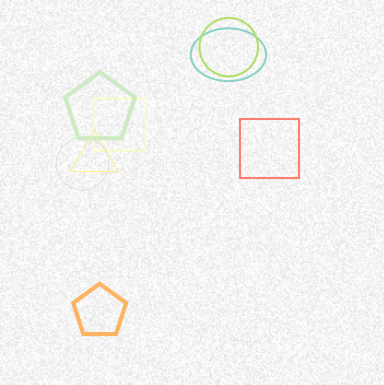[{"shape": "oval", "thickness": 1.5, "radius": 0.49, "center": [0.593, 0.858]}, {"shape": "square", "thickness": 1, "radius": 0.34, "center": [0.309, 0.677]}, {"shape": "square", "thickness": 1.5, "radius": 0.38, "center": [0.701, 0.615]}, {"shape": "pentagon", "thickness": 3, "radius": 0.36, "center": [0.259, 0.191]}, {"shape": "circle", "thickness": 1.5, "radius": 0.38, "center": [0.594, 0.878]}, {"shape": "circle", "thickness": 0.5, "radius": 0.34, "center": [0.214, 0.575]}, {"shape": "pentagon", "thickness": 3, "radius": 0.48, "center": [0.26, 0.718]}, {"shape": "triangle", "thickness": 0.5, "radius": 0.36, "center": [0.245, 0.59]}]